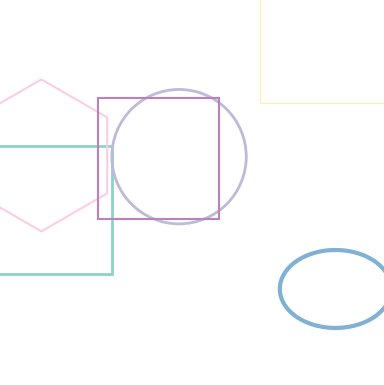[{"shape": "square", "thickness": 2, "radius": 0.83, "center": [0.125, 0.454]}, {"shape": "circle", "thickness": 2, "radius": 0.87, "center": [0.465, 0.593]}, {"shape": "oval", "thickness": 3, "radius": 0.72, "center": [0.871, 0.249]}, {"shape": "hexagon", "thickness": 1.5, "radius": 0.99, "center": [0.108, 0.596]}, {"shape": "square", "thickness": 1.5, "radius": 0.78, "center": [0.411, 0.588]}, {"shape": "square", "thickness": 0.5, "radius": 0.81, "center": [0.838, 0.895]}]